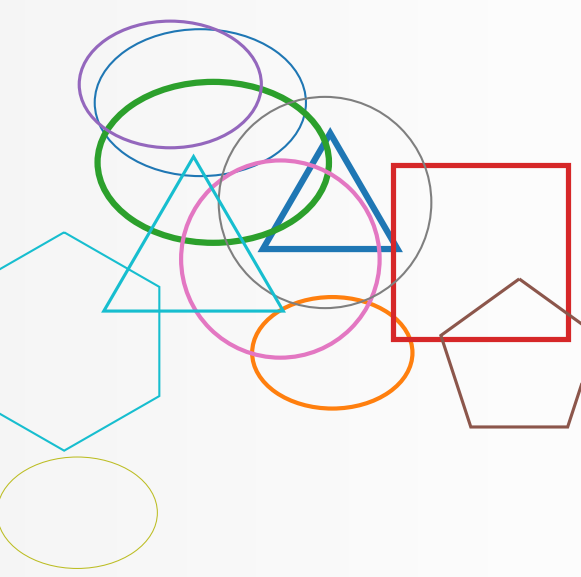[{"shape": "triangle", "thickness": 3, "radius": 0.67, "center": [0.568, 0.635]}, {"shape": "oval", "thickness": 1, "radius": 0.91, "center": [0.345, 0.821]}, {"shape": "oval", "thickness": 2, "radius": 0.69, "center": [0.572, 0.388]}, {"shape": "oval", "thickness": 3, "radius": 1.0, "center": [0.367, 0.718]}, {"shape": "square", "thickness": 2.5, "radius": 0.75, "center": [0.826, 0.563]}, {"shape": "oval", "thickness": 1.5, "radius": 0.78, "center": [0.293, 0.853]}, {"shape": "pentagon", "thickness": 1.5, "radius": 0.71, "center": [0.893, 0.374]}, {"shape": "circle", "thickness": 2, "radius": 0.85, "center": [0.482, 0.551]}, {"shape": "circle", "thickness": 1, "radius": 0.91, "center": [0.559, 0.648]}, {"shape": "oval", "thickness": 0.5, "radius": 0.69, "center": [0.133, 0.111]}, {"shape": "triangle", "thickness": 1.5, "radius": 0.89, "center": [0.333, 0.55]}, {"shape": "hexagon", "thickness": 1, "radius": 0.95, "center": [0.11, 0.408]}]